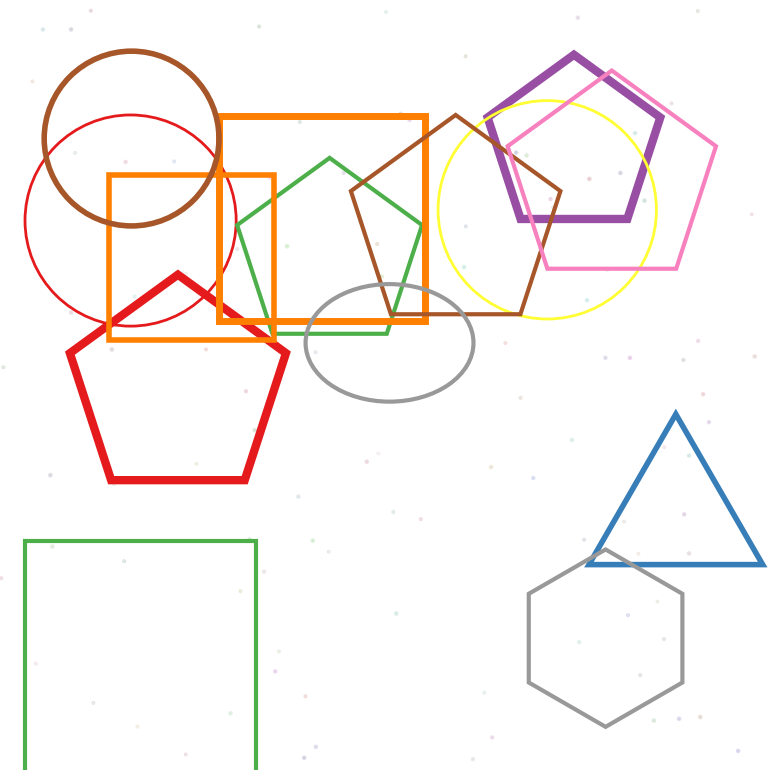[{"shape": "circle", "thickness": 1, "radius": 0.69, "center": [0.17, 0.714]}, {"shape": "pentagon", "thickness": 3, "radius": 0.74, "center": [0.231, 0.496]}, {"shape": "triangle", "thickness": 2, "radius": 0.65, "center": [0.878, 0.332]}, {"shape": "pentagon", "thickness": 1.5, "radius": 0.63, "center": [0.428, 0.669]}, {"shape": "square", "thickness": 1.5, "radius": 0.75, "center": [0.182, 0.147]}, {"shape": "pentagon", "thickness": 3, "radius": 0.59, "center": [0.745, 0.811]}, {"shape": "square", "thickness": 2, "radius": 0.54, "center": [0.248, 0.665]}, {"shape": "square", "thickness": 2.5, "radius": 0.67, "center": [0.418, 0.716]}, {"shape": "circle", "thickness": 1, "radius": 0.71, "center": [0.711, 0.728]}, {"shape": "pentagon", "thickness": 1.5, "radius": 0.72, "center": [0.592, 0.708]}, {"shape": "circle", "thickness": 2, "radius": 0.57, "center": [0.171, 0.82]}, {"shape": "pentagon", "thickness": 1.5, "radius": 0.71, "center": [0.795, 0.766]}, {"shape": "hexagon", "thickness": 1.5, "radius": 0.58, "center": [0.786, 0.171]}, {"shape": "oval", "thickness": 1.5, "radius": 0.55, "center": [0.506, 0.555]}]